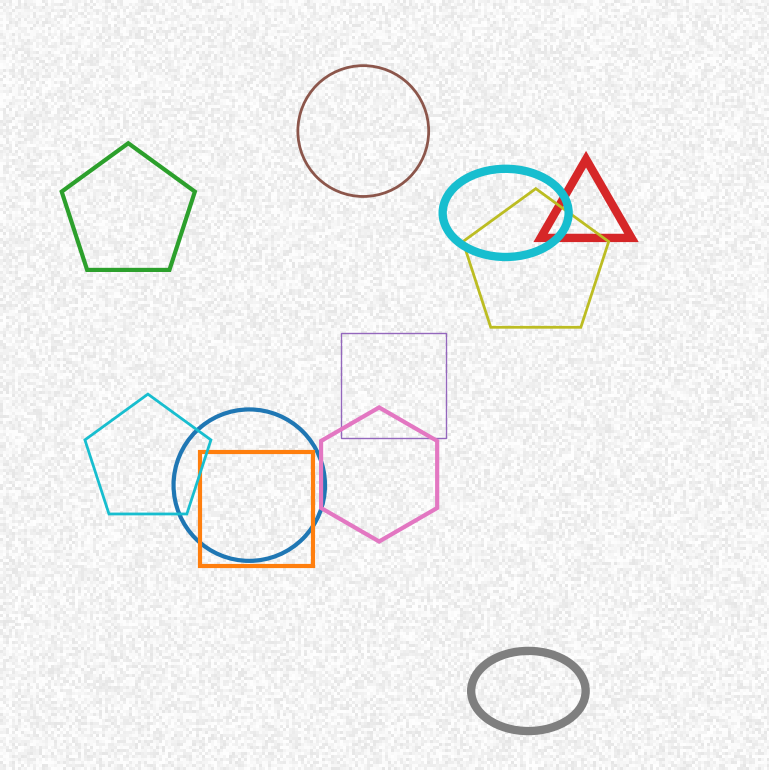[{"shape": "circle", "thickness": 1.5, "radius": 0.49, "center": [0.324, 0.37]}, {"shape": "square", "thickness": 1.5, "radius": 0.37, "center": [0.333, 0.339]}, {"shape": "pentagon", "thickness": 1.5, "radius": 0.45, "center": [0.167, 0.723]}, {"shape": "triangle", "thickness": 3, "radius": 0.34, "center": [0.761, 0.725]}, {"shape": "square", "thickness": 0.5, "radius": 0.34, "center": [0.511, 0.499]}, {"shape": "circle", "thickness": 1, "radius": 0.42, "center": [0.472, 0.83]}, {"shape": "hexagon", "thickness": 1.5, "radius": 0.44, "center": [0.492, 0.384]}, {"shape": "oval", "thickness": 3, "radius": 0.37, "center": [0.686, 0.103]}, {"shape": "pentagon", "thickness": 1, "radius": 0.5, "center": [0.696, 0.655]}, {"shape": "oval", "thickness": 3, "radius": 0.41, "center": [0.657, 0.724]}, {"shape": "pentagon", "thickness": 1, "radius": 0.43, "center": [0.192, 0.402]}]